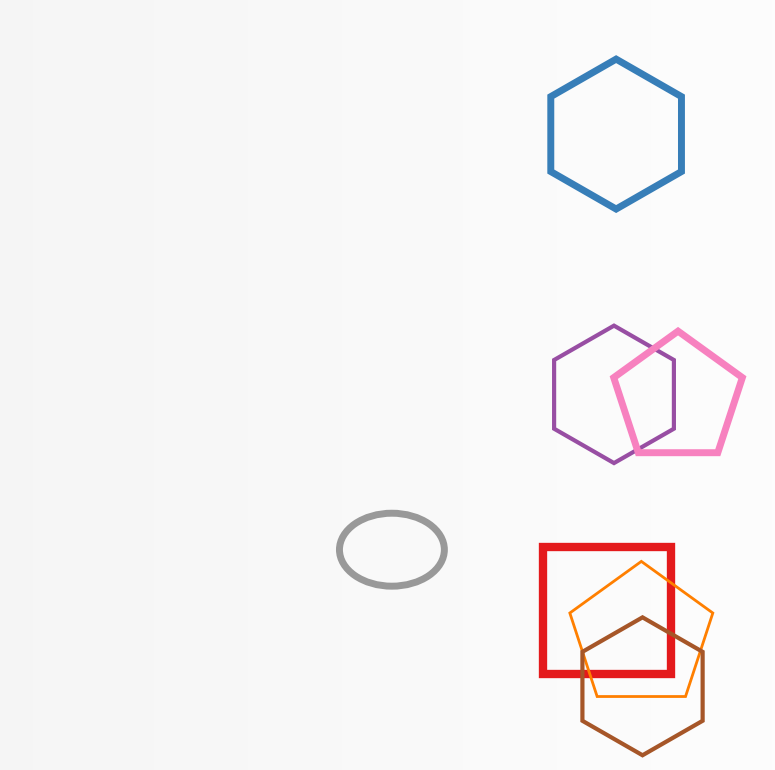[{"shape": "square", "thickness": 3, "radius": 0.41, "center": [0.783, 0.207]}, {"shape": "hexagon", "thickness": 2.5, "radius": 0.49, "center": [0.795, 0.826]}, {"shape": "hexagon", "thickness": 1.5, "radius": 0.45, "center": [0.792, 0.488]}, {"shape": "pentagon", "thickness": 1, "radius": 0.48, "center": [0.828, 0.174]}, {"shape": "hexagon", "thickness": 1.5, "radius": 0.45, "center": [0.829, 0.109]}, {"shape": "pentagon", "thickness": 2.5, "radius": 0.44, "center": [0.875, 0.483]}, {"shape": "oval", "thickness": 2.5, "radius": 0.34, "center": [0.506, 0.286]}]